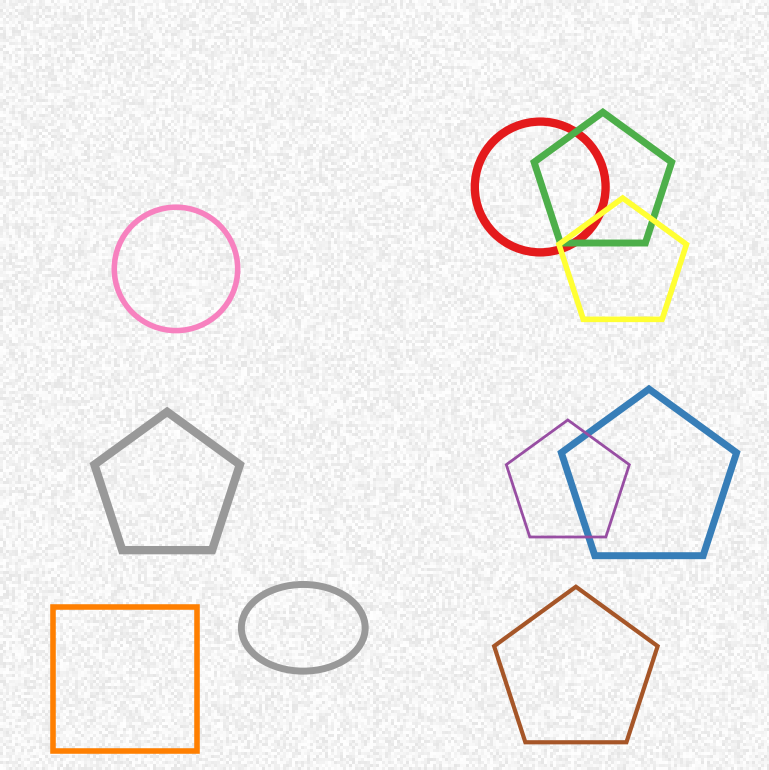[{"shape": "circle", "thickness": 3, "radius": 0.42, "center": [0.702, 0.757]}, {"shape": "pentagon", "thickness": 2.5, "radius": 0.6, "center": [0.843, 0.375]}, {"shape": "pentagon", "thickness": 2.5, "radius": 0.47, "center": [0.783, 0.76]}, {"shape": "pentagon", "thickness": 1, "radius": 0.42, "center": [0.737, 0.371]}, {"shape": "square", "thickness": 2, "radius": 0.47, "center": [0.162, 0.118]}, {"shape": "pentagon", "thickness": 2, "radius": 0.44, "center": [0.809, 0.656]}, {"shape": "pentagon", "thickness": 1.5, "radius": 0.56, "center": [0.748, 0.126]}, {"shape": "circle", "thickness": 2, "radius": 0.4, "center": [0.229, 0.651]}, {"shape": "pentagon", "thickness": 3, "radius": 0.5, "center": [0.217, 0.366]}, {"shape": "oval", "thickness": 2.5, "radius": 0.4, "center": [0.394, 0.185]}]